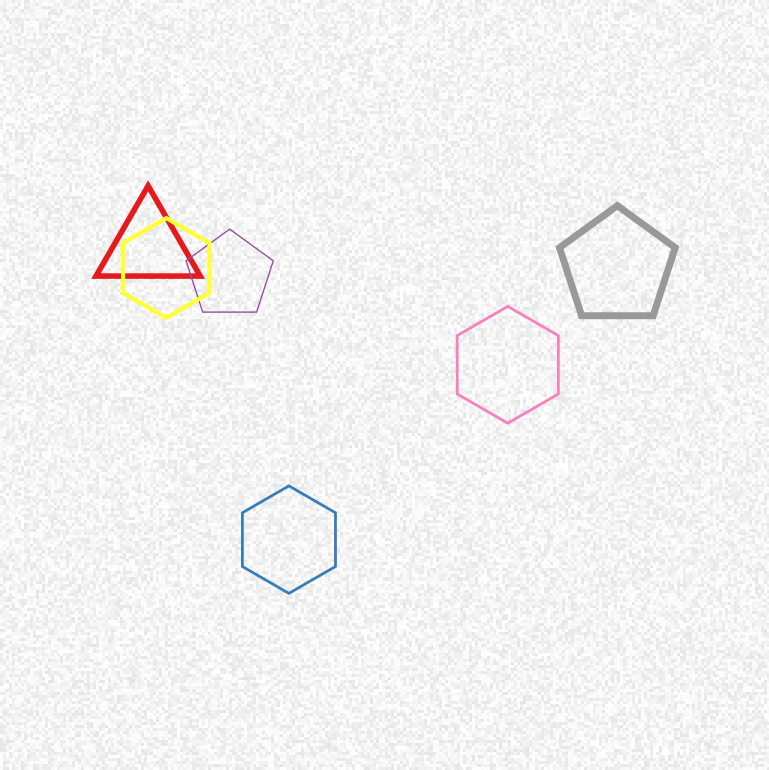[{"shape": "triangle", "thickness": 2, "radius": 0.39, "center": [0.192, 0.681]}, {"shape": "hexagon", "thickness": 1, "radius": 0.35, "center": [0.375, 0.299]}, {"shape": "pentagon", "thickness": 0.5, "radius": 0.3, "center": [0.298, 0.643]}, {"shape": "hexagon", "thickness": 1.5, "radius": 0.32, "center": [0.216, 0.652]}, {"shape": "hexagon", "thickness": 1, "radius": 0.38, "center": [0.659, 0.526]}, {"shape": "pentagon", "thickness": 2.5, "radius": 0.4, "center": [0.802, 0.654]}]